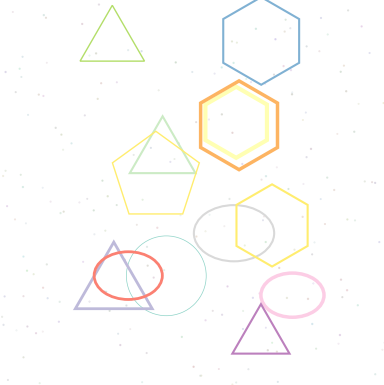[{"shape": "circle", "thickness": 0.5, "radius": 0.52, "center": [0.432, 0.284]}, {"shape": "hexagon", "thickness": 3, "radius": 0.46, "center": [0.613, 0.682]}, {"shape": "triangle", "thickness": 2, "radius": 0.58, "center": [0.296, 0.256]}, {"shape": "oval", "thickness": 2, "radius": 0.44, "center": [0.333, 0.284]}, {"shape": "hexagon", "thickness": 1.5, "radius": 0.57, "center": [0.678, 0.894]}, {"shape": "hexagon", "thickness": 2.5, "radius": 0.58, "center": [0.621, 0.675]}, {"shape": "triangle", "thickness": 1, "radius": 0.48, "center": [0.292, 0.89]}, {"shape": "oval", "thickness": 2.5, "radius": 0.41, "center": [0.76, 0.233]}, {"shape": "oval", "thickness": 1.5, "radius": 0.52, "center": [0.608, 0.394]}, {"shape": "triangle", "thickness": 1.5, "radius": 0.43, "center": [0.678, 0.124]}, {"shape": "triangle", "thickness": 1.5, "radius": 0.49, "center": [0.422, 0.6]}, {"shape": "hexagon", "thickness": 1.5, "radius": 0.53, "center": [0.707, 0.414]}, {"shape": "pentagon", "thickness": 1, "radius": 0.59, "center": [0.405, 0.54]}]